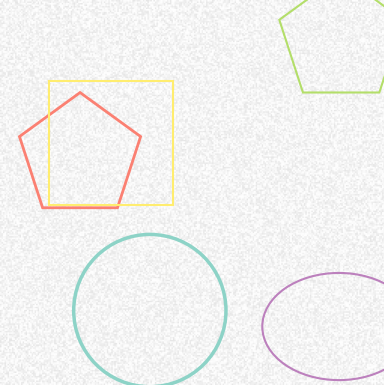[{"shape": "circle", "thickness": 2.5, "radius": 0.99, "center": [0.389, 0.193]}, {"shape": "pentagon", "thickness": 2, "radius": 0.83, "center": [0.208, 0.594]}, {"shape": "pentagon", "thickness": 1.5, "radius": 0.84, "center": [0.886, 0.896]}, {"shape": "oval", "thickness": 1.5, "radius": 0.99, "center": [0.88, 0.152]}, {"shape": "square", "thickness": 1.5, "radius": 0.8, "center": [0.287, 0.629]}]